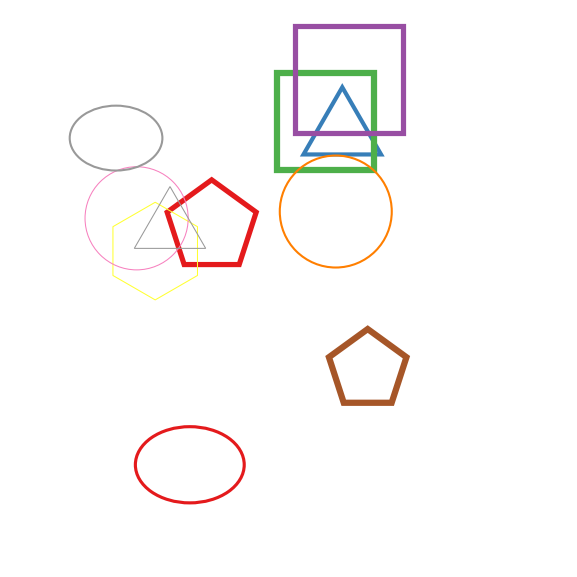[{"shape": "pentagon", "thickness": 2.5, "radius": 0.41, "center": [0.367, 0.607]}, {"shape": "oval", "thickness": 1.5, "radius": 0.47, "center": [0.329, 0.194]}, {"shape": "triangle", "thickness": 2, "radius": 0.39, "center": [0.593, 0.77]}, {"shape": "square", "thickness": 3, "radius": 0.42, "center": [0.563, 0.789]}, {"shape": "square", "thickness": 2.5, "radius": 0.47, "center": [0.605, 0.862]}, {"shape": "circle", "thickness": 1, "radius": 0.48, "center": [0.581, 0.633]}, {"shape": "hexagon", "thickness": 0.5, "radius": 0.42, "center": [0.269, 0.564]}, {"shape": "pentagon", "thickness": 3, "radius": 0.35, "center": [0.637, 0.359]}, {"shape": "circle", "thickness": 0.5, "radius": 0.45, "center": [0.237, 0.621]}, {"shape": "triangle", "thickness": 0.5, "radius": 0.36, "center": [0.294, 0.605]}, {"shape": "oval", "thickness": 1, "radius": 0.4, "center": [0.201, 0.76]}]